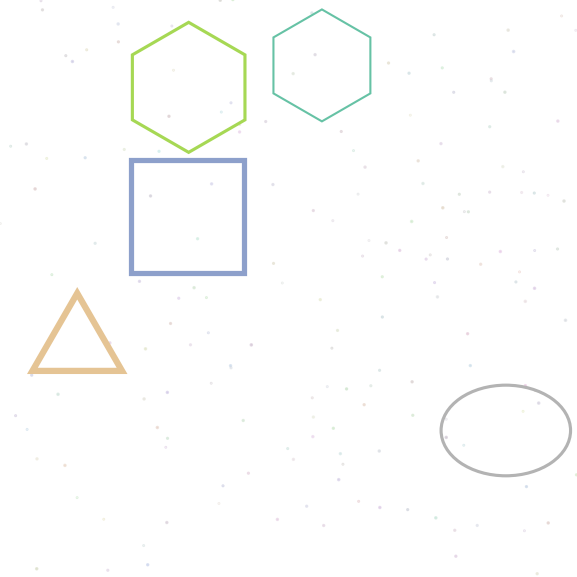[{"shape": "hexagon", "thickness": 1, "radius": 0.48, "center": [0.557, 0.886]}, {"shape": "square", "thickness": 2.5, "radius": 0.49, "center": [0.324, 0.624]}, {"shape": "hexagon", "thickness": 1.5, "radius": 0.56, "center": [0.327, 0.848]}, {"shape": "triangle", "thickness": 3, "radius": 0.45, "center": [0.134, 0.402]}, {"shape": "oval", "thickness": 1.5, "radius": 0.56, "center": [0.876, 0.254]}]